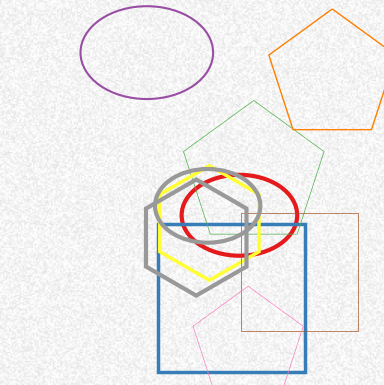[{"shape": "oval", "thickness": 3, "radius": 0.75, "center": [0.622, 0.441]}, {"shape": "square", "thickness": 2.5, "radius": 0.96, "center": [0.601, 0.227]}, {"shape": "pentagon", "thickness": 0.5, "radius": 0.96, "center": [0.659, 0.547]}, {"shape": "oval", "thickness": 1.5, "radius": 0.86, "center": [0.381, 0.863]}, {"shape": "pentagon", "thickness": 1, "radius": 0.87, "center": [0.863, 0.803]}, {"shape": "hexagon", "thickness": 2.5, "radius": 0.74, "center": [0.544, 0.421]}, {"shape": "square", "thickness": 0.5, "radius": 0.77, "center": [0.778, 0.293]}, {"shape": "pentagon", "thickness": 0.5, "radius": 0.75, "center": [0.644, 0.106]}, {"shape": "hexagon", "thickness": 3, "radius": 0.75, "center": [0.51, 0.383]}, {"shape": "oval", "thickness": 3, "radius": 0.68, "center": [0.539, 0.465]}]